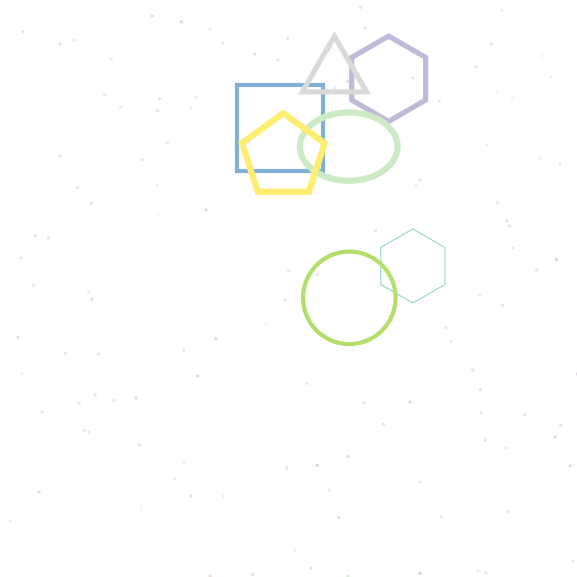[{"shape": "hexagon", "thickness": 0.5, "radius": 0.32, "center": [0.715, 0.539]}, {"shape": "hexagon", "thickness": 2.5, "radius": 0.37, "center": [0.673, 0.863]}, {"shape": "square", "thickness": 2, "radius": 0.37, "center": [0.485, 0.778]}, {"shape": "circle", "thickness": 2, "radius": 0.4, "center": [0.605, 0.483]}, {"shape": "triangle", "thickness": 2.5, "radius": 0.32, "center": [0.579, 0.872]}, {"shape": "oval", "thickness": 3, "radius": 0.42, "center": [0.604, 0.745]}, {"shape": "pentagon", "thickness": 3, "radius": 0.38, "center": [0.491, 0.728]}]